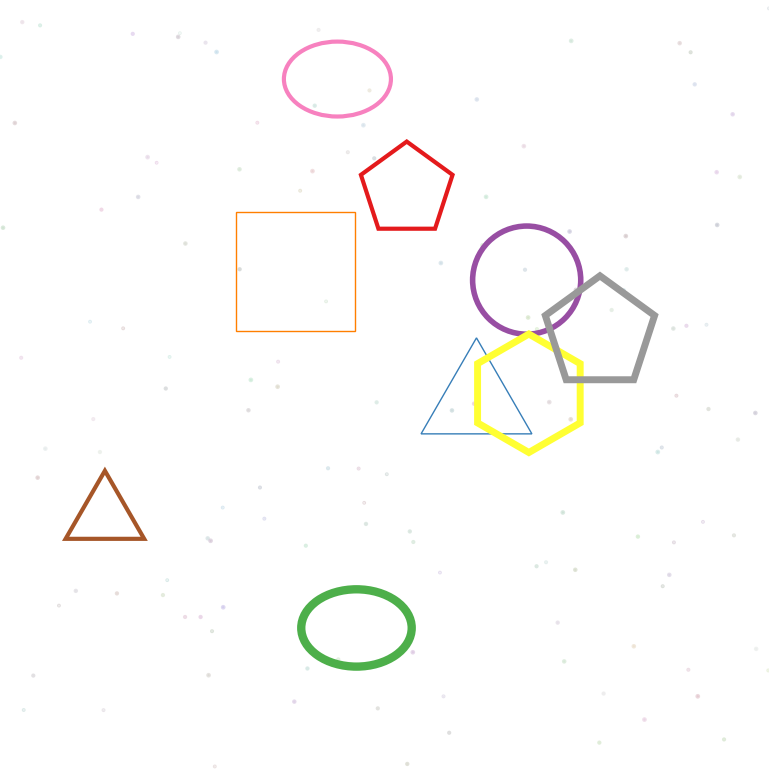[{"shape": "pentagon", "thickness": 1.5, "radius": 0.31, "center": [0.528, 0.754]}, {"shape": "triangle", "thickness": 0.5, "radius": 0.42, "center": [0.619, 0.478]}, {"shape": "oval", "thickness": 3, "radius": 0.36, "center": [0.463, 0.184]}, {"shape": "circle", "thickness": 2, "radius": 0.35, "center": [0.684, 0.636]}, {"shape": "square", "thickness": 0.5, "radius": 0.39, "center": [0.384, 0.648]}, {"shape": "hexagon", "thickness": 2.5, "radius": 0.38, "center": [0.687, 0.489]}, {"shape": "triangle", "thickness": 1.5, "radius": 0.29, "center": [0.136, 0.33]}, {"shape": "oval", "thickness": 1.5, "radius": 0.35, "center": [0.438, 0.897]}, {"shape": "pentagon", "thickness": 2.5, "radius": 0.37, "center": [0.779, 0.567]}]